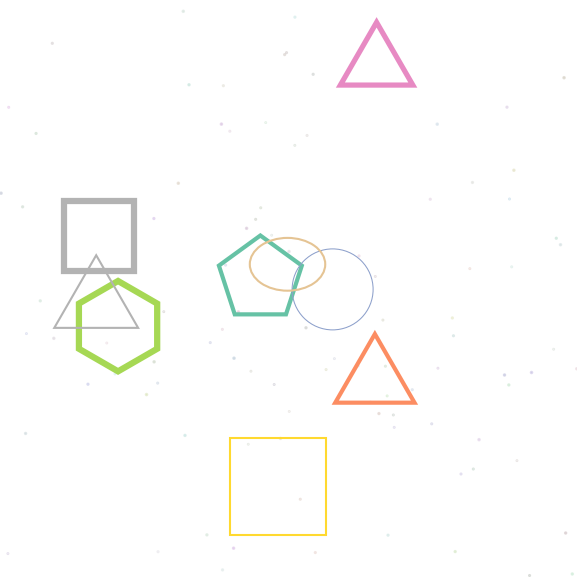[{"shape": "pentagon", "thickness": 2, "radius": 0.38, "center": [0.451, 0.516]}, {"shape": "triangle", "thickness": 2, "radius": 0.4, "center": [0.649, 0.341]}, {"shape": "circle", "thickness": 0.5, "radius": 0.35, "center": [0.576, 0.498]}, {"shape": "triangle", "thickness": 2.5, "radius": 0.36, "center": [0.652, 0.888]}, {"shape": "hexagon", "thickness": 3, "radius": 0.39, "center": [0.204, 0.434]}, {"shape": "square", "thickness": 1, "radius": 0.42, "center": [0.481, 0.157]}, {"shape": "oval", "thickness": 1, "radius": 0.33, "center": [0.498, 0.541]}, {"shape": "triangle", "thickness": 1, "radius": 0.42, "center": [0.167, 0.473]}, {"shape": "square", "thickness": 3, "radius": 0.3, "center": [0.171, 0.591]}]